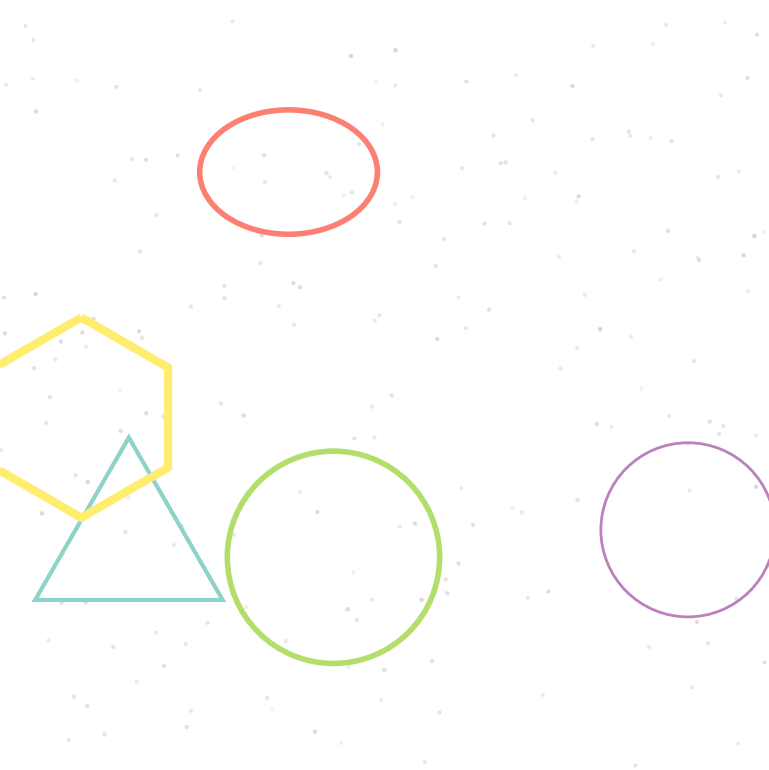[{"shape": "triangle", "thickness": 1.5, "radius": 0.7, "center": [0.167, 0.291]}, {"shape": "oval", "thickness": 2, "radius": 0.58, "center": [0.375, 0.777]}, {"shape": "circle", "thickness": 2, "radius": 0.69, "center": [0.433, 0.276]}, {"shape": "circle", "thickness": 1, "radius": 0.57, "center": [0.893, 0.312]}, {"shape": "hexagon", "thickness": 3, "radius": 0.65, "center": [0.106, 0.458]}]